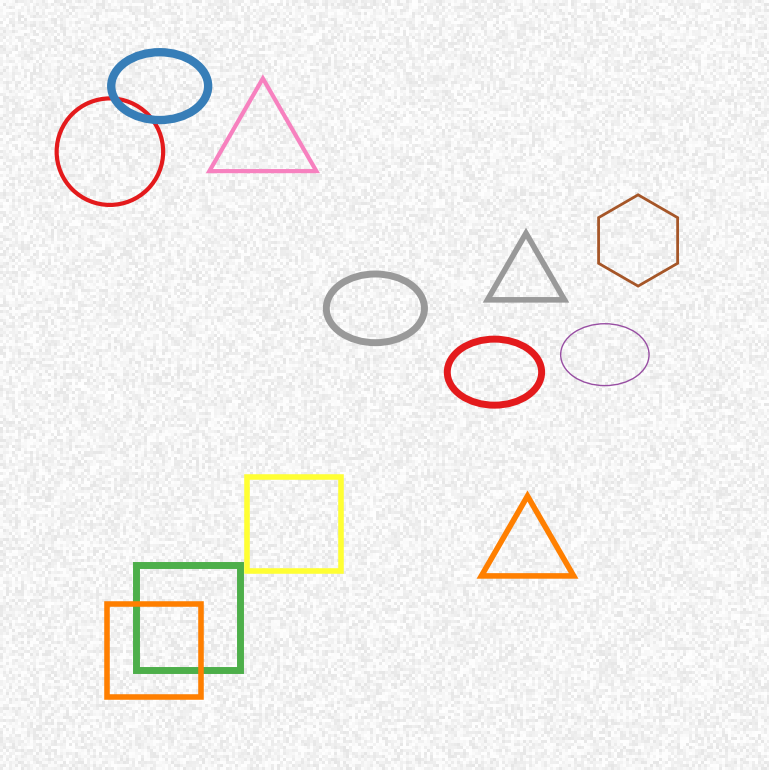[{"shape": "circle", "thickness": 1.5, "radius": 0.35, "center": [0.143, 0.803]}, {"shape": "oval", "thickness": 2.5, "radius": 0.31, "center": [0.642, 0.517]}, {"shape": "oval", "thickness": 3, "radius": 0.31, "center": [0.207, 0.888]}, {"shape": "square", "thickness": 2.5, "radius": 0.34, "center": [0.244, 0.198]}, {"shape": "oval", "thickness": 0.5, "radius": 0.29, "center": [0.786, 0.539]}, {"shape": "square", "thickness": 2, "radius": 0.3, "center": [0.2, 0.155]}, {"shape": "triangle", "thickness": 2, "radius": 0.35, "center": [0.685, 0.287]}, {"shape": "square", "thickness": 2, "radius": 0.3, "center": [0.382, 0.32]}, {"shape": "hexagon", "thickness": 1, "radius": 0.3, "center": [0.829, 0.688]}, {"shape": "triangle", "thickness": 1.5, "radius": 0.4, "center": [0.341, 0.818]}, {"shape": "triangle", "thickness": 2, "radius": 0.29, "center": [0.683, 0.639]}, {"shape": "oval", "thickness": 2.5, "radius": 0.32, "center": [0.488, 0.6]}]